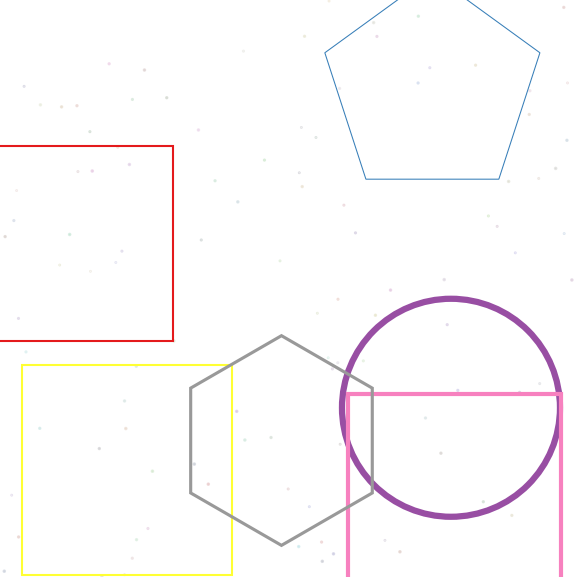[{"shape": "square", "thickness": 1, "radius": 0.84, "center": [0.13, 0.578]}, {"shape": "pentagon", "thickness": 0.5, "radius": 0.98, "center": [0.749, 0.847]}, {"shape": "circle", "thickness": 3, "radius": 0.94, "center": [0.781, 0.293]}, {"shape": "square", "thickness": 1, "radius": 0.91, "center": [0.22, 0.186]}, {"shape": "square", "thickness": 2, "radius": 0.92, "center": [0.787, 0.132]}, {"shape": "hexagon", "thickness": 1.5, "radius": 0.91, "center": [0.487, 0.236]}]